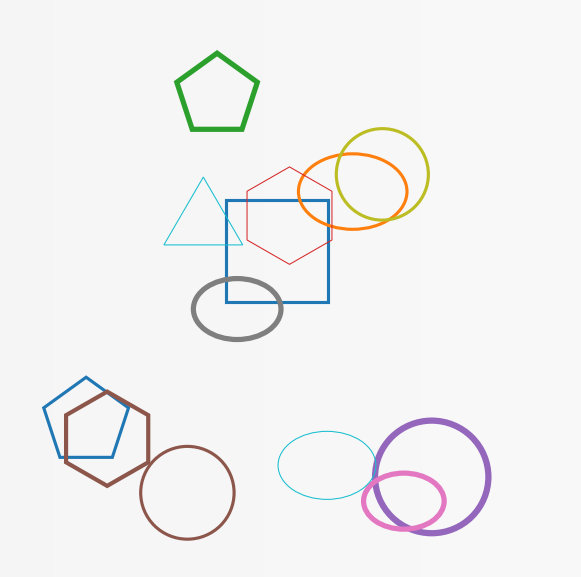[{"shape": "square", "thickness": 1.5, "radius": 0.44, "center": [0.476, 0.565]}, {"shape": "pentagon", "thickness": 1.5, "radius": 0.38, "center": [0.148, 0.269]}, {"shape": "oval", "thickness": 1.5, "radius": 0.47, "center": [0.607, 0.667]}, {"shape": "pentagon", "thickness": 2.5, "radius": 0.36, "center": [0.373, 0.834]}, {"shape": "hexagon", "thickness": 0.5, "radius": 0.42, "center": [0.498, 0.626]}, {"shape": "circle", "thickness": 3, "radius": 0.49, "center": [0.743, 0.173]}, {"shape": "circle", "thickness": 1.5, "radius": 0.4, "center": [0.322, 0.146]}, {"shape": "hexagon", "thickness": 2, "radius": 0.41, "center": [0.184, 0.239]}, {"shape": "oval", "thickness": 2.5, "radius": 0.35, "center": [0.695, 0.131]}, {"shape": "oval", "thickness": 2.5, "radius": 0.38, "center": [0.408, 0.464]}, {"shape": "circle", "thickness": 1.5, "radius": 0.4, "center": [0.658, 0.697]}, {"shape": "oval", "thickness": 0.5, "radius": 0.42, "center": [0.563, 0.193]}, {"shape": "triangle", "thickness": 0.5, "radius": 0.39, "center": [0.35, 0.614]}]